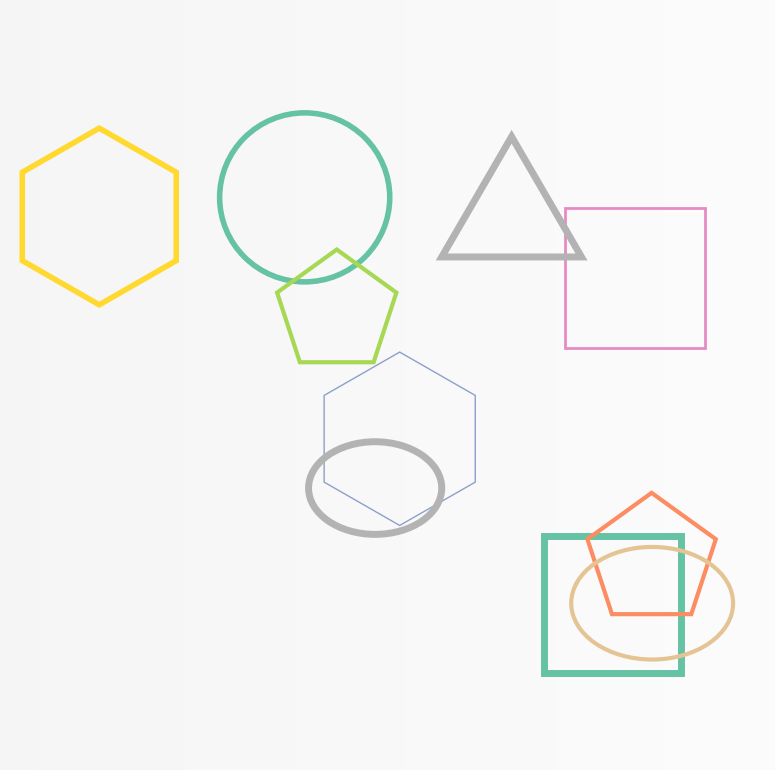[{"shape": "circle", "thickness": 2, "radius": 0.55, "center": [0.393, 0.744]}, {"shape": "square", "thickness": 2.5, "radius": 0.44, "center": [0.79, 0.215]}, {"shape": "pentagon", "thickness": 1.5, "radius": 0.44, "center": [0.841, 0.273]}, {"shape": "hexagon", "thickness": 0.5, "radius": 0.56, "center": [0.516, 0.43]}, {"shape": "square", "thickness": 1, "radius": 0.45, "center": [0.82, 0.639]}, {"shape": "pentagon", "thickness": 1.5, "radius": 0.4, "center": [0.435, 0.595]}, {"shape": "hexagon", "thickness": 2, "radius": 0.57, "center": [0.128, 0.719]}, {"shape": "oval", "thickness": 1.5, "radius": 0.52, "center": [0.842, 0.217]}, {"shape": "oval", "thickness": 2.5, "radius": 0.43, "center": [0.484, 0.366]}, {"shape": "triangle", "thickness": 2.5, "radius": 0.52, "center": [0.66, 0.718]}]